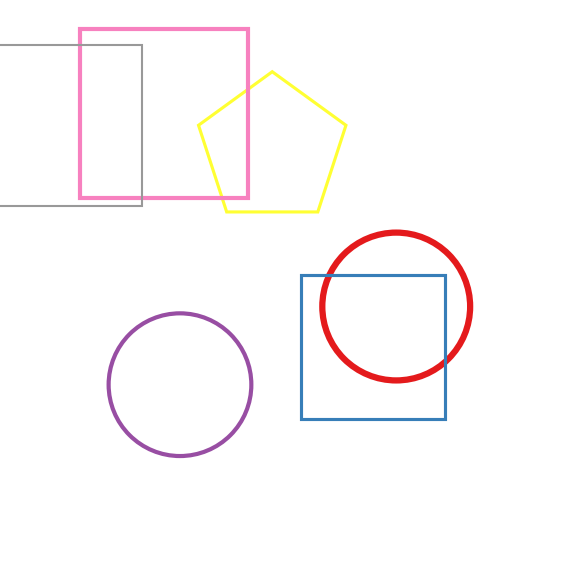[{"shape": "circle", "thickness": 3, "radius": 0.64, "center": [0.686, 0.468]}, {"shape": "square", "thickness": 1.5, "radius": 0.62, "center": [0.646, 0.399]}, {"shape": "circle", "thickness": 2, "radius": 0.62, "center": [0.312, 0.333]}, {"shape": "pentagon", "thickness": 1.5, "radius": 0.67, "center": [0.471, 0.741]}, {"shape": "square", "thickness": 2, "radius": 0.73, "center": [0.284, 0.803]}, {"shape": "square", "thickness": 1, "radius": 0.69, "center": [0.106, 0.782]}]